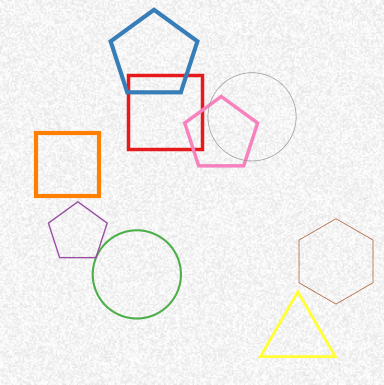[{"shape": "square", "thickness": 2.5, "radius": 0.48, "center": [0.429, 0.71]}, {"shape": "pentagon", "thickness": 3, "radius": 0.59, "center": [0.4, 0.856]}, {"shape": "circle", "thickness": 1.5, "radius": 0.57, "center": [0.355, 0.287]}, {"shape": "pentagon", "thickness": 1, "radius": 0.4, "center": [0.202, 0.396]}, {"shape": "square", "thickness": 3, "radius": 0.41, "center": [0.175, 0.573]}, {"shape": "triangle", "thickness": 2, "radius": 0.56, "center": [0.774, 0.13]}, {"shape": "hexagon", "thickness": 0.5, "radius": 0.55, "center": [0.873, 0.321]}, {"shape": "pentagon", "thickness": 2.5, "radius": 0.5, "center": [0.575, 0.65]}, {"shape": "circle", "thickness": 0.5, "radius": 0.57, "center": [0.655, 0.697]}]